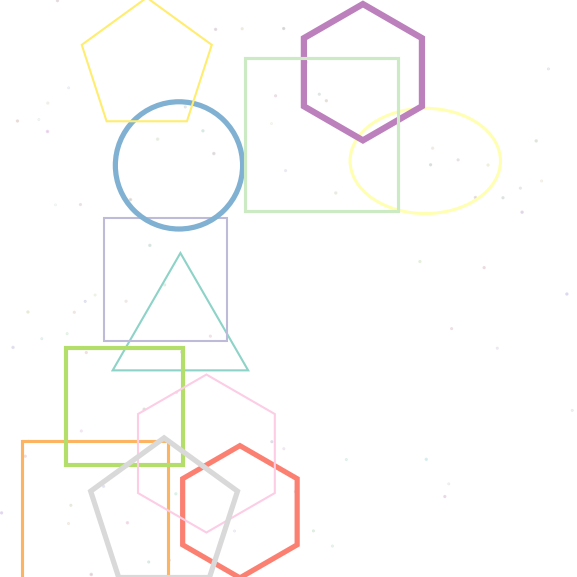[{"shape": "triangle", "thickness": 1, "radius": 0.68, "center": [0.312, 0.426]}, {"shape": "oval", "thickness": 1.5, "radius": 0.65, "center": [0.736, 0.72]}, {"shape": "square", "thickness": 1, "radius": 0.53, "center": [0.287, 0.515]}, {"shape": "hexagon", "thickness": 2.5, "radius": 0.57, "center": [0.415, 0.113]}, {"shape": "circle", "thickness": 2.5, "radius": 0.55, "center": [0.31, 0.713]}, {"shape": "square", "thickness": 1.5, "radius": 0.63, "center": [0.164, 0.11]}, {"shape": "square", "thickness": 2, "radius": 0.51, "center": [0.216, 0.295]}, {"shape": "hexagon", "thickness": 1, "radius": 0.68, "center": [0.357, 0.214]}, {"shape": "pentagon", "thickness": 2.5, "radius": 0.67, "center": [0.284, 0.107]}, {"shape": "hexagon", "thickness": 3, "radius": 0.59, "center": [0.628, 0.874]}, {"shape": "square", "thickness": 1.5, "radius": 0.66, "center": [0.557, 0.766]}, {"shape": "pentagon", "thickness": 1, "radius": 0.59, "center": [0.254, 0.885]}]